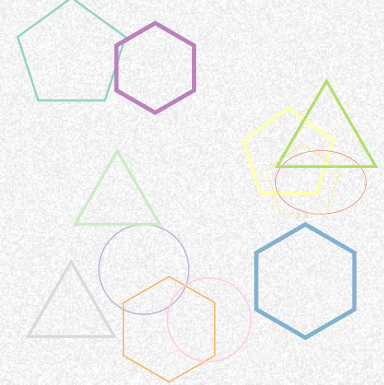[{"shape": "pentagon", "thickness": 1.5, "radius": 0.74, "center": [0.186, 0.858]}, {"shape": "pentagon", "thickness": 2.5, "radius": 0.61, "center": [0.749, 0.596]}, {"shape": "circle", "thickness": 1, "radius": 0.58, "center": [0.374, 0.3]}, {"shape": "oval", "thickness": 0.5, "radius": 0.59, "center": [0.833, 0.526]}, {"shape": "hexagon", "thickness": 3, "radius": 0.74, "center": [0.793, 0.27]}, {"shape": "hexagon", "thickness": 1, "radius": 0.68, "center": [0.439, 0.145]}, {"shape": "triangle", "thickness": 2, "radius": 0.74, "center": [0.848, 0.641]}, {"shape": "circle", "thickness": 1, "radius": 0.54, "center": [0.543, 0.169]}, {"shape": "triangle", "thickness": 2, "radius": 0.65, "center": [0.185, 0.191]}, {"shape": "hexagon", "thickness": 3, "radius": 0.58, "center": [0.403, 0.824]}, {"shape": "triangle", "thickness": 2, "radius": 0.63, "center": [0.305, 0.481]}, {"shape": "pentagon", "thickness": 0.5, "radius": 0.5, "center": [0.788, 0.526]}]